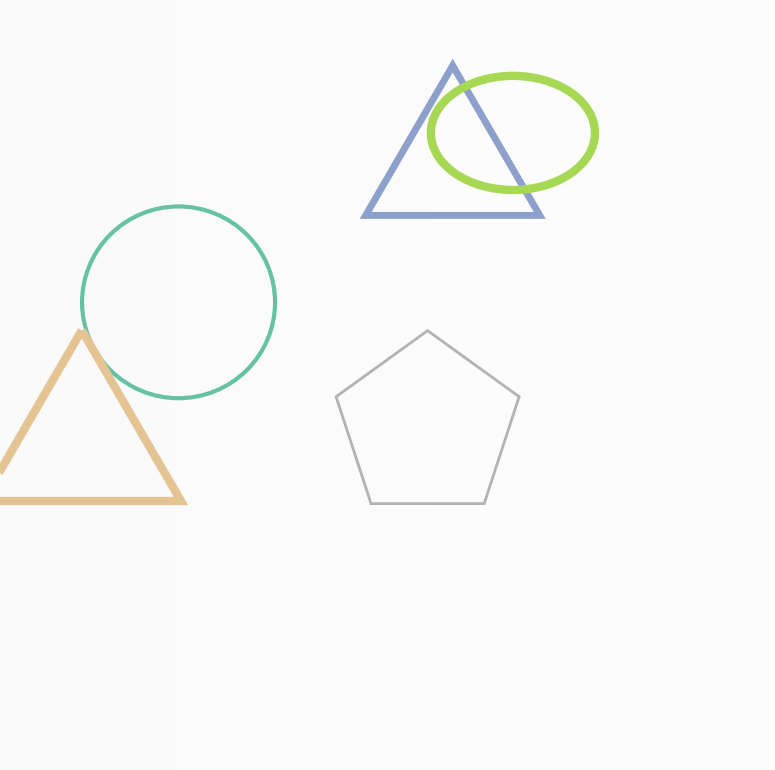[{"shape": "circle", "thickness": 1.5, "radius": 0.62, "center": [0.23, 0.607]}, {"shape": "triangle", "thickness": 2.5, "radius": 0.65, "center": [0.584, 0.785]}, {"shape": "oval", "thickness": 3, "radius": 0.53, "center": [0.662, 0.827]}, {"shape": "triangle", "thickness": 3, "radius": 0.74, "center": [0.106, 0.423]}, {"shape": "pentagon", "thickness": 1, "radius": 0.62, "center": [0.552, 0.446]}]